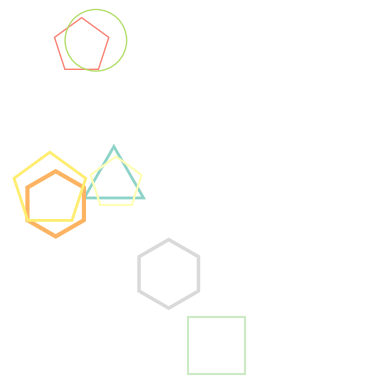[{"shape": "triangle", "thickness": 2, "radius": 0.45, "center": [0.296, 0.53]}, {"shape": "pentagon", "thickness": 1.5, "radius": 0.35, "center": [0.301, 0.524]}, {"shape": "pentagon", "thickness": 1, "radius": 0.37, "center": [0.212, 0.88]}, {"shape": "hexagon", "thickness": 3, "radius": 0.42, "center": [0.145, 0.471]}, {"shape": "circle", "thickness": 1, "radius": 0.4, "center": [0.249, 0.895]}, {"shape": "hexagon", "thickness": 2.5, "radius": 0.45, "center": [0.438, 0.289]}, {"shape": "square", "thickness": 1.5, "radius": 0.37, "center": [0.561, 0.103]}, {"shape": "pentagon", "thickness": 2, "radius": 0.49, "center": [0.13, 0.507]}]